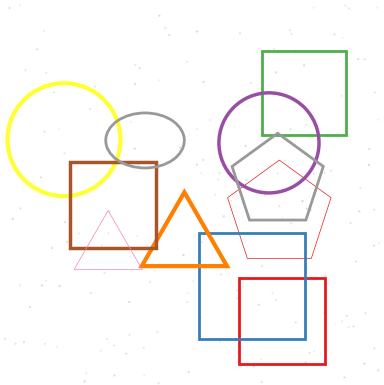[{"shape": "pentagon", "thickness": 0.5, "radius": 0.71, "center": [0.726, 0.443]}, {"shape": "square", "thickness": 2, "radius": 0.56, "center": [0.733, 0.165]}, {"shape": "square", "thickness": 2, "radius": 0.69, "center": [0.655, 0.258]}, {"shape": "square", "thickness": 2, "radius": 0.54, "center": [0.789, 0.758]}, {"shape": "circle", "thickness": 2.5, "radius": 0.65, "center": [0.699, 0.629]}, {"shape": "triangle", "thickness": 3, "radius": 0.64, "center": [0.479, 0.373]}, {"shape": "circle", "thickness": 3, "radius": 0.73, "center": [0.166, 0.637]}, {"shape": "square", "thickness": 2.5, "radius": 0.56, "center": [0.293, 0.467]}, {"shape": "triangle", "thickness": 0.5, "radius": 0.51, "center": [0.281, 0.351]}, {"shape": "oval", "thickness": 2, "radius": 0.51, "center": [0.377, 0.635]}, {"shape": "pentagon", "thickness": 2, "radius": 0.62, "center": [0.721, 0.529]}]